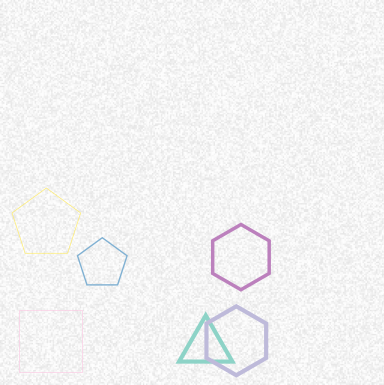[{"shape": "triangle", "thickness": 3, "radius": 0.4, "center": [0.534, 0.101]}, {"shape": "hexagon", "thickness": 3, "radius": 0.45, "center": [0.614, 0.115]}, {"shape": "pentagon", "thickness": 1, "radius": 0.34, "center": [0.266, 0.315]}, {"shape": "square", "thickness": 0.5, "radius": 0.4, "center": [0.131, 0.114]}, {"shape": "hexagon", "thickness": 2.5, "radius": 0.42, "center": [0.626, 0.332]}, {"shape": "pentagon", "thickness": 0.5, "radius": 0.47, "center": [0.12, 0.418]}]